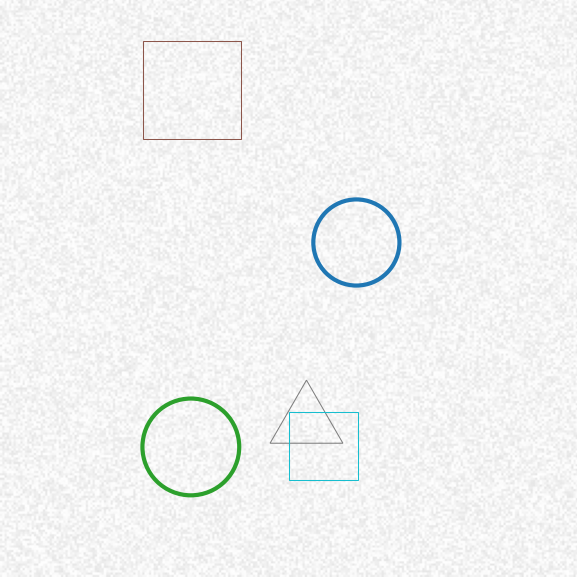[{"shape": "circle", "thickness": 2, "radius": 0.37, "center": [0.617, 0.579]}, {"shape": "circle", "thickness": 2, "radius": 0.42, "center": [0.33, 0.225]}, {"shape": "square", "thickness": 0.5, "radius": 0.43, "center": [0.332, 0.843]}, {"shape": "triangle", "thickness": 0.5, "radius": 0.36, "center": [0.531, 0.268]}, {"shape": "square", "thickness": 0.5, "radius": 0.3, "center": [0.56, 0.227]}]